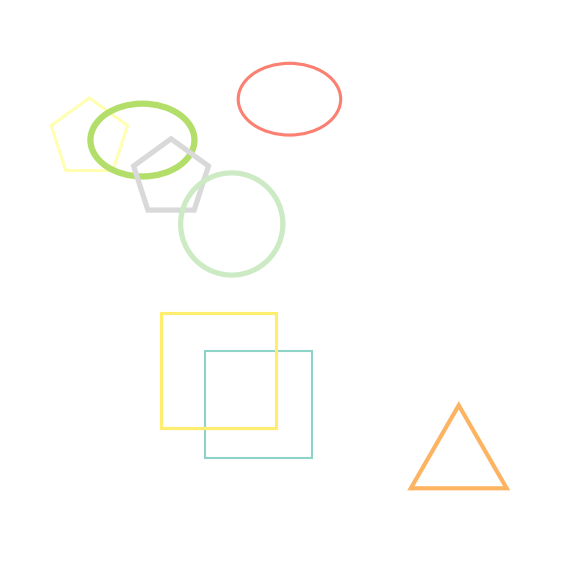[{"shape": "square", "thickness": 1, "radius": 0.46, "center": [0.448, 0.299]}, {"shape": "pentagon", "thickness": 1.5, "radius": 0.35, "center": [0.155, 0.76]}, {"shape": "oval", "thickness": 1.5, "radius": 0.44, "center": [0.501, 0.827]}, {"shape": "triangle", "thickness": 2, "radius": 0.48, "center": [0.794, 0.202]}, {"shape": "oval", "thickness": 3, "radius": 0.45, "center": [0.247, 0.757]}, {"shape": "pentagon", "thickness": 2.5, "radius": 0.34, "center": [0.296, 0.691]}, {"shape": "circle", "thickness": 2.5, "radius": 0.44, "center": [0.401, 0.611]}, {"shape": "square", "thickness": 1.5, "radius": 0.5, "center": [0.378, 0.358]}]